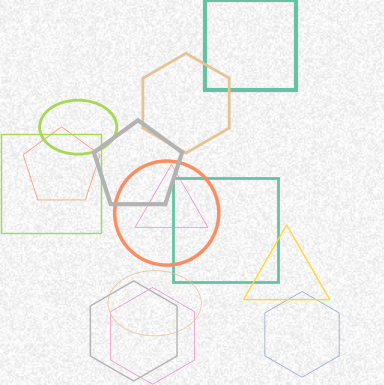[{"shape": "square", "thickness": 2, "radius": 0.68, "center": [0.586, 0.403]}, {"shape": "square", "thickness": 3, "radius": 0.59, "center": [0.651, 0.883]}, {"shape": "pentagon", "thickness": 0.5, "radius": 0.53, "center": [0.16, 0.566]}, {"shape": "circle", "thickness": 2.5, "radius": 0.68, "center": [0.433, 0.447]}, {"shape": "hexagon", "thickness": 0.5, "radius": 0.56, "center": [0.784, 0.132]}, {"shape": "hexagon", "thickness": 0.5, "radius": 0.63, "center": [0.396, 0.128]}, {"shape": "triangle", "thickness": 0.5, "radius": 0.55, "center": [0.445, 0.464]}, {"shape": "oval", "thickness": 2, "radius": 0.5, "center": [0.203, 0.67]}, {"shape": "square", "thickness": 1, "radius": 0.64, "center": [0.132, 0.522]}, {"shape": "triangle", "thickness": 1, "radius": 0.65, "center": [0.745, 0.286]}, {"shape": "hexagon", "thickness": 2, "radius": 0.65, "center": [0.483, 0.732]}, {"shape": "oval", "thickness": 0.5, "radius": 0.61, "center": [0.402, 0.212]}, {"shape": "hexagon", "thickness": 1, "radius": 0.65, "center": [0.347, 0.14]}, {"shape": "pentagon", "thickness": 3, "radius": 0.6, "center": [0.358, 0.567]}]